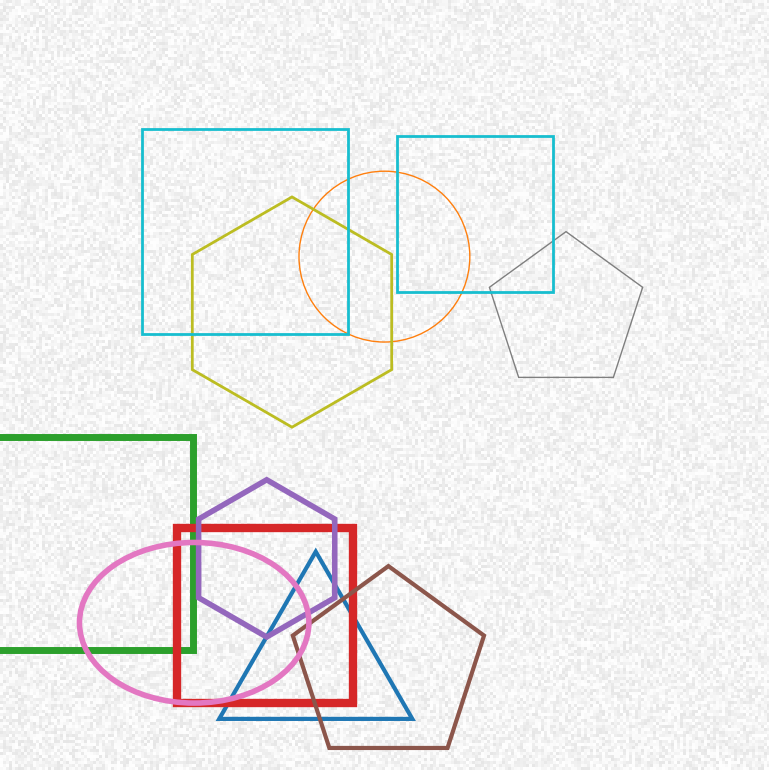[{"shape": "triangle", "thickness": 1.5, "radius": 0.72, "center": [0.41, 0.139]}, {"shape": "circle", "thickness": 0.5, "radius": 0.55, "center": [0.499, 0.667]}, {"shape": "square", "thickness": 2.5, "radius": 0.69, "center": [0.113, 0.294]}, {"shape": "square", "thickness": 3, "radius": 0.57, "center": [0.344, 0.201]}, {"shape": "hexagon", "thickness": 2, "radius": 0.51, "center": [0.346, 0.275]}, {"shape": "pentagon", "thickness": 1.5, "radius": 0.65, "center": [0.504, 0.134]}, {"shape": "oval", "thickness": 2, "radius": 0.74, "center": [0.252, 0.191]}, {"shape": "pentagon", "thickness": 0.5, "radius": 0.52, "center": [0.735, 0.595]}, {"shape": "hexagon", "thickness": 1, "radius": 0.75, "center": [0.379, 0.595]}, {"shape": "square", "thickness": 1, "radius": 0.67, "center": [0.318, 0.699]}, {"shape": "square", "thickness": 1, "radius": 0.5, "center": [0.617, 0.722]}]